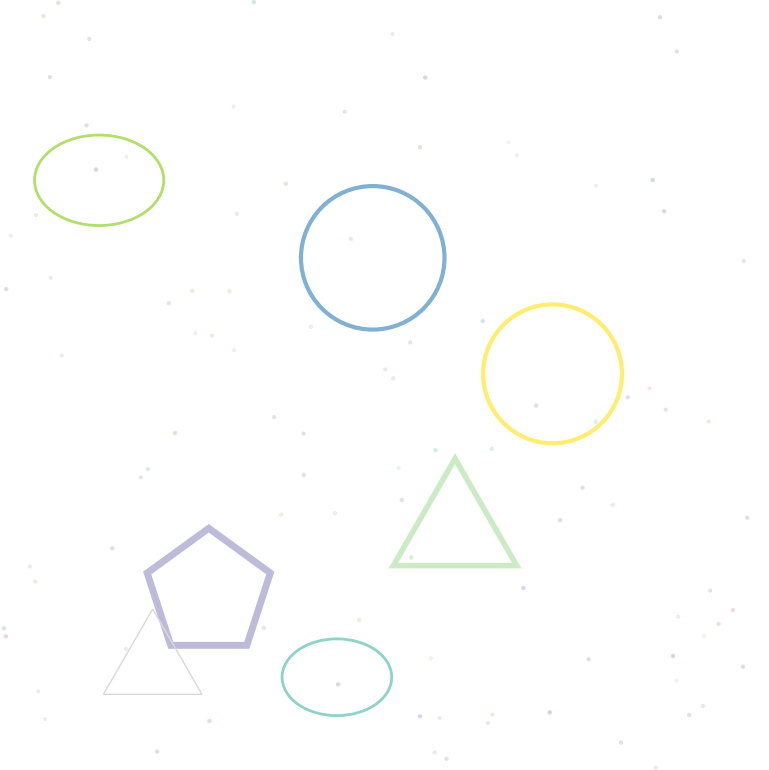[{"shape": "oval", "thickness": 1, "radius": 0.36, "center": [0.438, 0.12]}, {"shape": "pentagon", "thickness": 2.5, "radius": 0.42, "center": [0.271, 0.23]}, {"shape": "circle", "thickness": 1.5, "radius": 0.47, "center": [0.484, 0.665]}, {"shape": "oval", "thickness": 1, "radius": 0.42, "center": [0.129, 0.766]}, {"shape": "triangle", "thickness": 0.5, "radius": 0.37, "center": [0.198, 0.135]}, {"shape": "triangle", "thickness": 2, "radius": 0.46, "center": [0.591, 0.312]}, {"shape": "circle", "thickness": 1.5, "radius": 0.45, "center": [0.718, 0.514]}]